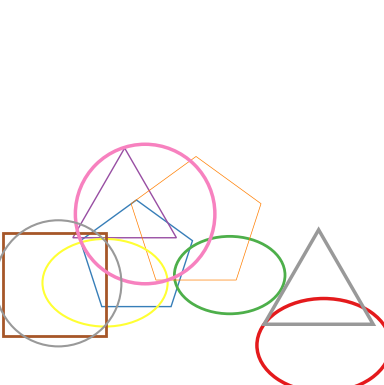[{"shape": "oval", "thickness": 2.5, "radius": 0.87, "center": [0.841, 0.103]}, {"shape": "pentagon", "thickness": 1, "radius": 0.77, "center": [0.354, 0.327]}, {"shape": "oval", "thickness": 2, "radius": 0.72, "center": [0.597, 0.285]}, {"shape": "triangle", "thickness": 1, "radius": 0.78, "center": [0.324, 0.46]}, {"shape": "pentagon", "thickness": 0.5, "radius": 0.89, "center": [0.509, 0.416]}, {"shape": "oval", "thickness": 1.5, "radius": 0.81, "center": [0.273, 0.266]}, {"shape": "square", "thickness": 2, "radius": 0.67, "center": [0.142, 0.261]}, {"shape": "circle", "thickness": 2.5, "radius": 0.91, "center": [0.377, 0.444]}, {"shape": "triangle", "thickness": 2.5, "radius": 0.82, "center": [0.828, 0.24]}, {"shape": "circle", "thickness": 1.5, "radius": 0.82, "center": [0.151, 0.264]}]